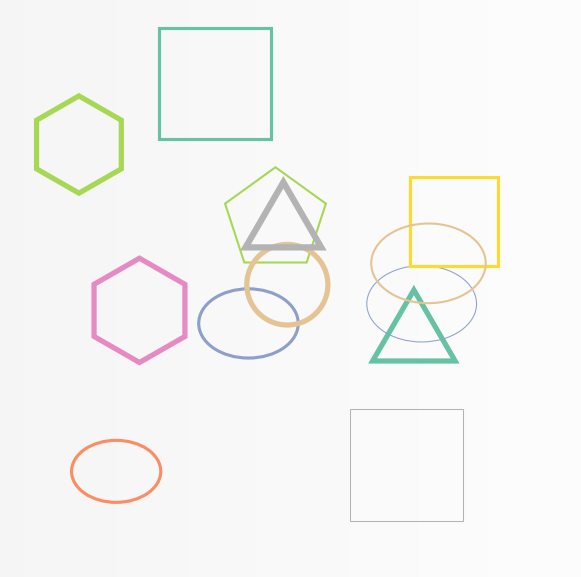[{"shape": "triangle", "thickness": 2.5, "radius": 0.41, "center": [0.712, 0.415]}, {"shape": "square", "thickness": 1.5, "radius": 0.48, "center": [0.37, 0.855]}, {"shape": "oval", "thickness": 1.5, "radius": 0.38, "center": [0.2, 0.183]}, {"shape": "oval", "thickness": 1.5, "radius": 0.43, "center": [0.427, 0.439]}, {"shape": "oval", "thickness": 0.5, "radius": 0.47, "center": [0.725, 0.473]}, {"shape": "hexagon", "thickness": 2.5, "radius": 0.45, "center": [0.24, 0.462]}, {"shape": "pentagon", "thickness": 1, "radius": 0.46, "center": [0.474, 0.618]}, {"shape": "hexagon", "thickness": 2.5, "radius": 0.42, "center": [0.136, 0.749]}, {"shape": "square", "thickness": 1.5, "radius": 0.38, "center": [0.781, 0.615]}, {"shape": "oval", "thickness": 1, "radius": 0.49, "center": [0.737, 0.543]}, {"shape": "circle", "thickness": 2.5, "radius": 0.35, "center": [0.494, 0.506]}, {"shape": "square", "thickness": 0.5, "radius": 0.48, "center": [0.7, 0.193]}, {"shape": "triangle", "thickness": 3, "radius": 0.38, "center": [0.488, 0.608]}]